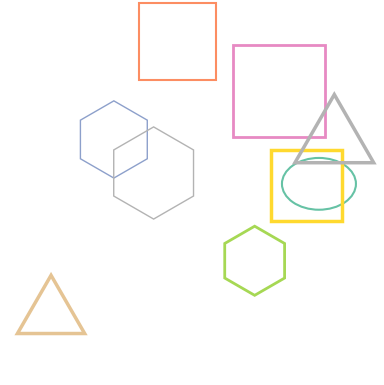[{"shape": "oval", "thickness": 1.5, "radius": 0.48, "center": [0.828, 0.523]}, {"shape": "square", "thickness": 1.5, "radius": 0.5, "center": [0.462, 0.892]}, {"shape": "hexagon", "thickness": 1, "radius": 0.5, "center": [0.296, 0.638]}, {"shape": "square", "thickness": 2, "radius": 0.6, "center": [0.724, 0.764]}, {"shape": "hexagon", "thickness": 2, "radius": 0.45, "center": [0.661, 0.323]}, {"shape": "square", "thickness": 2.5, "radius": 0.46, "center": [0.797, 0.519]}, {"shape": "triangle", "thickness": 2.5, "radius": 0.5, "center": [0.133, 0.184]}, {"shape": "triangle", "thickness": 2.5, "radius": 0.59, "center": [0.868, 0.636]}, {"shape": "hexagon", "thickness": 1, "radius": 0.6, "center": [0.399, 0.551]}]